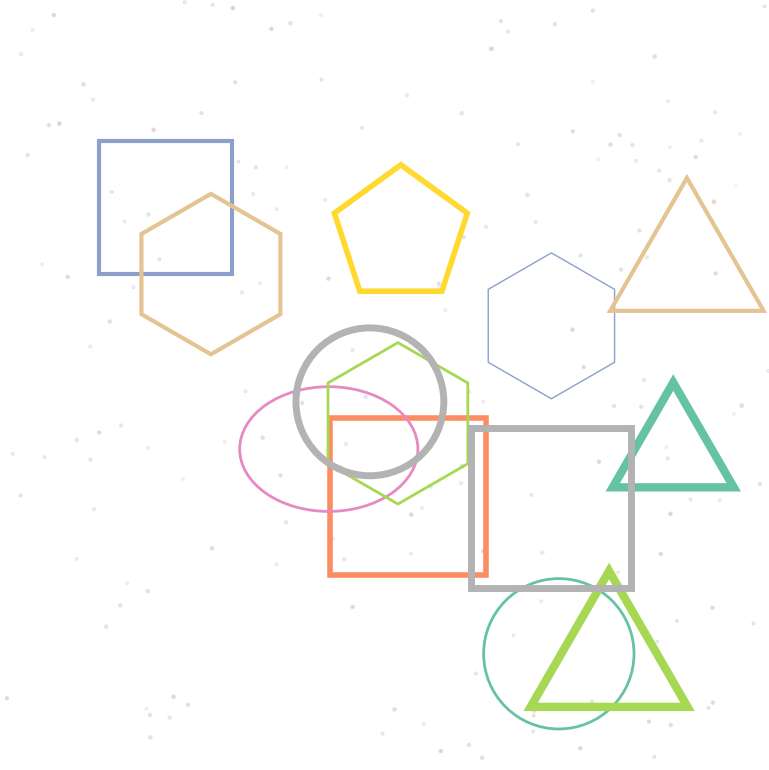[{"shape": "circle", "thickness": 1, "radius": 0.49, "center": [0.726, 0.151]}, {"shape": "triangle", "thickness": 3, "radius": 0.45, "center": [0.874, 0.412]}, {"shape": "square", "thickness": 2, "radius": 0.51, "center": [0.53, 0.355]}, {"shape": "hexagon", "thickness": 0.5, "radius": 0.47, "center": [0.716, 0.577]}, {"shape": "square", "thickness": 1.5, "radius": 0.43, "center": [0.215, 0.731]}, {"shape": "oval", "thickness": 1, "radius": 0.58, "center": [0.427, 0.417]}, {"shape": "hexagon", "thickness": 1, "radius": 0.52, "center": [0.517, 0.45]}, {"shape": "triangle", "thickness": 3, "radius": 0.59, "center": [0.791, 0.141]}, {"shape": "pentagon", "thickness": 2, "radius": 0.45, "center": [0.521, 0.695]}, {"shape": "hexagon", "thickness": 1.5, "radius": 0.52, "center": [0.274, 0.644]}, {"shape": "triangle", "thickness": 1.5, "radius": 0.58, "center": [0.892, 0.654]}, {"shape": "square", "thickness": 2.5, "radius": 0.52, "center": [0.715, 0.341]}, {"shape": "circle", "thickness": 2.5, "radius": 0.48, "center": [0.48, 0.478]}]